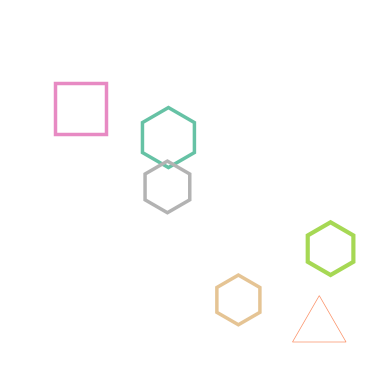[{"shape": "hexagon", "thickness": 2.5, "radius": 0.39, "center": [0.437, 0.643]}, {"shape": "triangle", "thickness": 0.5, "radius": 0.4, "center": [0.829, 0.152]}, {"shape": "square", "thickness": 2.5, "radius": 0.33, "center": [0.209, 0.718]}, {"shape": "hexagon", "thickness": 3, "radius": 0.34, "center": [0.859, 0.354]}, {"shape": "hexagon", "thickness": 2.5, "radius": 0.32, "center": [0.619, 0.221]}, {"shape": "hexagon", "thickness": 2.5, "radius": 0.34, "center": [0.435, 0.515]}]